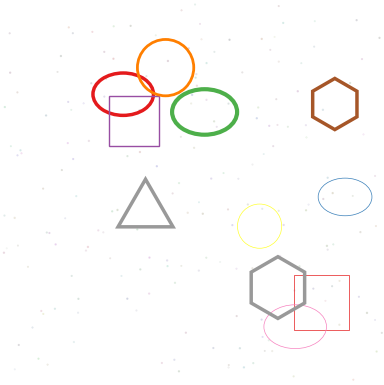[{"shape": "square", "thickness": 0.5, "radius": 0.36, "center": [0.836, 0.215]}, {"shape": "oval", "thickness": 2.5, "radius": 0.39, "center": [0.32, 0.755]}, {"shape": "oval", "thickness": 0.5, "radius": 0.35, "center": [0.896, 0.488]}, {"shape": "oval", "thickness": 3, "radius": 0.42, "center": [0.531, 0.709]}, {"shape": "square", "thickness": 1, "radius": 0.32, "center": [0.347, 0.685]}, {"shape": "circle", "thickness": 2, "radius": 0.37, "center": [0.43, 0.824]}, {"shape": "circle", "thickness": 0.5, "radius": 0.29, "center": [0.674, 0.413]}, {"shape": "hexagon", "thickness": 2.5, "radius": 0.33, "center": [0.87, 0.73]}, {"shape": "oval", "thickness": 0.5, "radius": 0.41, "center": [0.767, 0.151]}, {"shape": "hexagon", "thickness": 2.5, "radius": 0.4, "center": [0.722, 0.253]}, {"shape": "triangle", "thickness": 2.5, "radius": 0.41, "center": [0.378, 0.452]}]